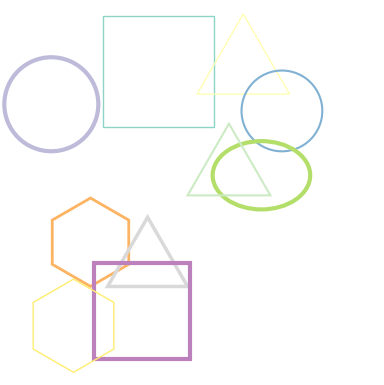[{"shape": "square", "thickness": 1, "radius": 0.72, "center": [0.412, 0.815]}, {"shape": "triangle", "thickness": 1, "radius": 0.69, "center": [0.632, 0.825]}, {"shape": "circle", "thickness": 3, "radius": 0.61, "center": [0.133, 0.729]}, {"shape": "circle", "thickness": 1.5, "radius": 0.52, "center": [0.732, 0.712]}, {"shape": "hexagon", "thickness": 2, "radius": 0.57, "center": [0.235, 0.371]}, {"shape": "oval", "thickness": 3, "radius": 0.63, "center": [0.679, 0.545]}, {"shape": "triangle", "thickness": 2.5, "radius": 0.6, "center": [0.383, 0.316]}, {"shape": "square", "thickness": 3, "radius": 0.62, "center": [0.368, 0.192]}, {"shape": "triangle", "thickness": 1.5, "radius": 0.62, "center": [0.595, 0.555]}, {"shape": "hexagon", "thickness": 1, "radius": 0.6, "center": [0.191, 0.154]}]